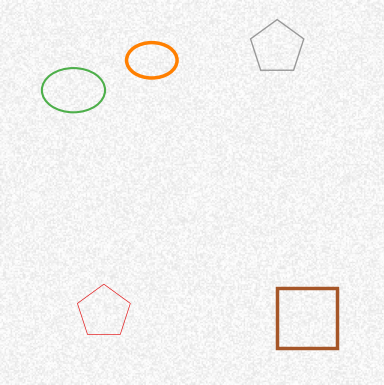[{"shape": "pentagon", "thickness": 0.5, "radius": 0.36, "center": [0.27, 0.19]}, {"shape": "oval", "thickness": 1.5, "radius": 0.41, "center": [0.191, 0.766]}, {"shape": "oval", "thickness": 2.5, "radius": 0.33, "center": [0.394, 0.843]}, {"shape": "square", "thickness": 2.5, "radius": 0.39, "center": [0.797, 0.173]}, {"shape": "pentagon", "thickness": 1, "radius": 0.36, "center": [0.72, 0.876]}]